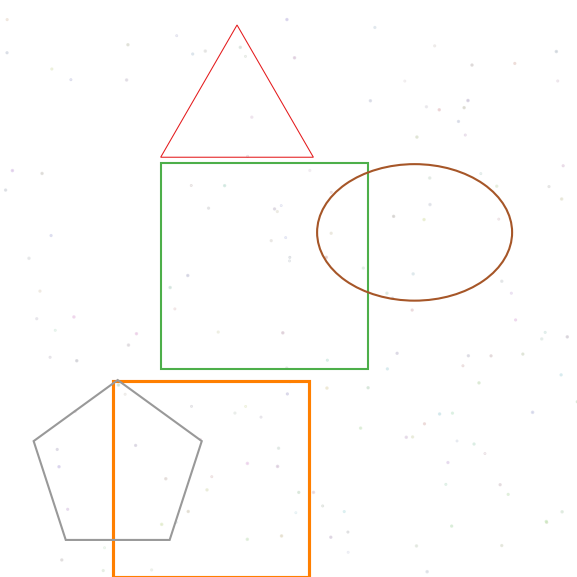[{"shape": "triangle", "thickness": 0.5, "radius": 0.76, "center": [0.41, 0.803]}, {"shape": "square", "thickness": 1, "radius": 0.89, "center": [0.458, 0.539]}, {"shape": "square", "thickness": 1.5, "radius": 0.85, "center": [0.365, 0.171]}, {"shape": "oval", "thickness": 1, "radius": 0.84, "center": [0.718, 0.597]}, {"shape": "pentagon", "thickness": 1, "radius": 0.77, "center": [0.204, 0.188]}]